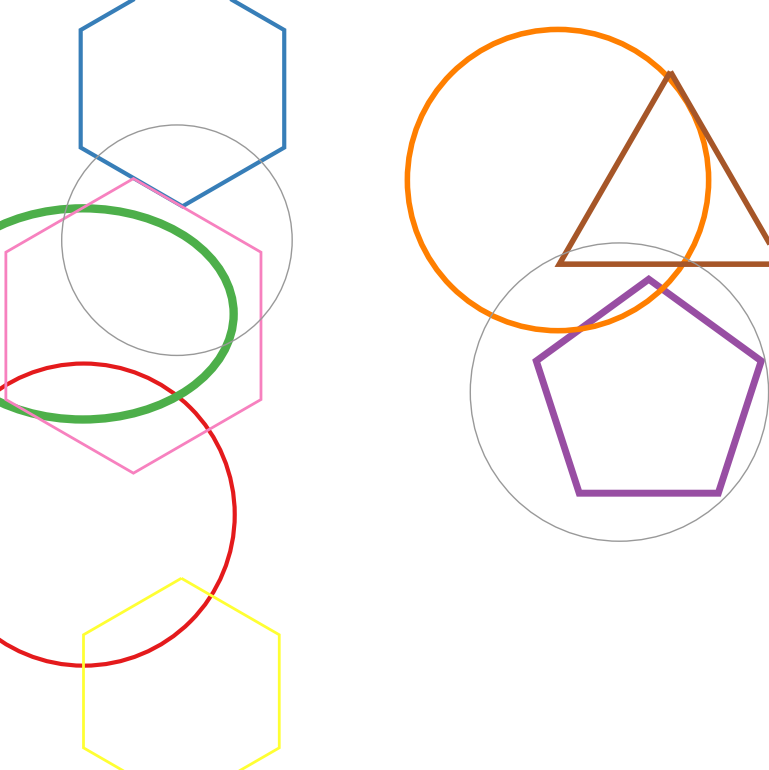[{"shape": "circle", "thickness": 1.5, "radius": 0.98, "center": [0.109, 0.332]}, {"shape": "hexagon", "thickness": 1.5, "radius": 0.76, "center": [0.237, 0.885]}, {"shape": "oval", "thickness": 3, "radius": 0.98, "center": [0.108, 0.592]}, {"shape": "pentagon", "thickness": 2.5, "radius": 0.77, "center": [0.843, 0.484]}, {"shape": "circle", "thickness": 2, "radius": 0.98, "center": [0.725, 0.766]}, {"shape": "hexagon", "thickness": 1, "radius": 0.73, "center": [0.236, 0.102]}, {"shape": "triangle", "thickness": 2, "radius": 0.83, "center": [0.871, 0.74]}, {"shape": "hexagon", "thickness": 1, "radius": 0.96, "center": [0.173, 0.577]}, {"shape": "circle", "thickness": 0.5, "radius": 0.97, "center": [0.804, 0.491]}, {"shape": "circle", "thickness": 0.5, "radius": 0.75, "center": [0.23, 0.688]}]